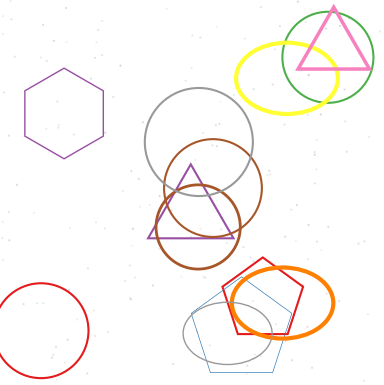[{"shape": "pentagon", "thickness": 1.5, "radius": 0.55, "center": [0.683, 0.221]}, {"shape": "circle", "thickness": 1.5, "radius": 0.62, "center": [0.107, 0.141]}, {"shape": "pentagon", "thickness": 0.5, "radius": 0.69, "center": [0.627, 0.144]}, {"shape": "circle", "thickness": 1.5, "radius": 0.59, "center": [0.852, 0.851]}, {"shape": "hexagon", "thickness": 1, "radius": 0.59, "center": [0.166, 0.705]}, {"shape": "triangle", "thickness": 1.5, "radius": 0.64, "center": [0.496, 0.445]}, {"shape": "oval", "thickness": 3, "radius": 0.66, "center": [0.734, 0.213]}, {"shape": "oval", "thickness": 3, "radius": 0.66, "center": [0.745, 0.797]}, {"shape": "circle", "thickness": 1.5, "radius": 0.64, "center": [0.553, 0.512]}, {"shape": "circle", "thickness": 2, "radius": 0.55, "center": [0.515, 0.41]}, {"shape": "triangle", "thickness": 2.5, "radius": 0.54, "center": [0.867, 0.874]}, {"shape": "oval", "thickness": 1, "radius": 0.58, "center": [0.591, 0.134]}, {"shape": "circle", "thickness": 1.5, "radius": 0.7, "center": [0.516, 0.631]}]